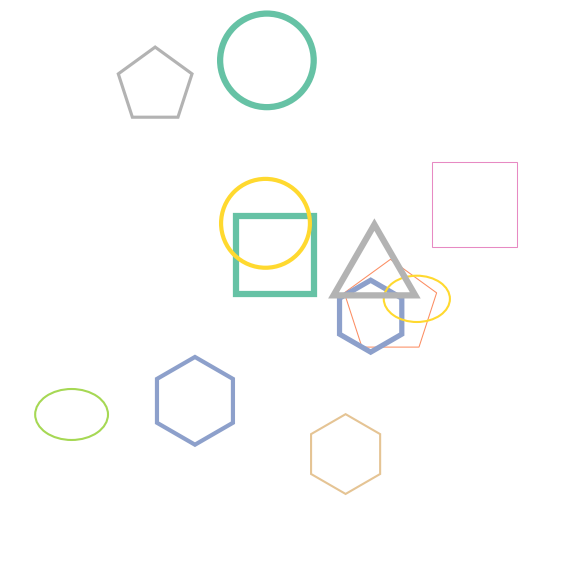[{"shape": "circle", "thickness": 3, "radius": 0.41, "center": [0.462, 0.895]}, {"shape": "square", "thickness": 3, "radius": 0.34, "center": [0.476, 0.558]}, {"shape": "pentagon", "thickness": 0.5, "radius": 0.42, "center": [0.676, 0.466]}, {"shape": "hexagon", "thickness": 2.5, "radius": 0.31, "center": [0.642, 0.452]}, {"shape": "hexagon", "thickness": 2, "radius": 0.38, "center": [0.338, 0.305]}, {"shape": "square", "thickness": 0.5, "radius": 0.37, "center": [0.822, 0.645]}, {"shape": "oval", "thickness": 1, "radius": 0.32, "center": [0.124, 0.281]}, {"shape": "circle", "thickness": 2, "radius": 0.38, "center": [0.46, 0.612]}, {"shape": "oval", "thickness": 1, "radius": 0.29, "center": [0.722, 0.482]}, {"shape": "hexagon", "thickness": 1, "radius": 0.35, "center": [0.598, 0.213]}, {"shape": "triangle", "thickness": 3, "radius": 0.41, "center": [0.648, 0.529]}, {"shape": "pentagon", "thickness": 1.5, "radius": 0.34, "center": [0.269, 0.85]}]